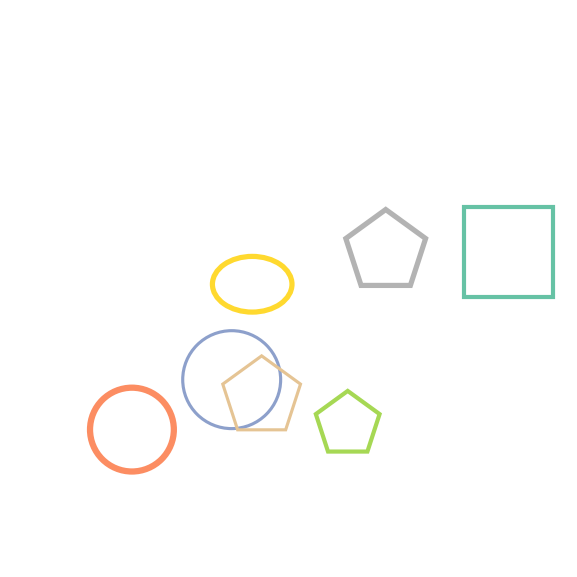[{"shape": "square", "thickness": 2, "radius": 0.39, "center": [0.881, 0.563]}, {"shape": "circle", "thickness": 3, "radius": 0.36, "center": [0.228, 0.255]}, {"shape": "circle", "thickness": 1.5, "radius": 0.42, "center": [0.401, 0.342]}, {"shape": "pentagon", "thickness": 2, "radius": 0.29, "center": [0.602, 0.264]}, {"shape": "oval", "thickness": 2.5, "radius": 0.34, "center": [0.437, 0.507]}, {"shape": "pentagon", "thickness": 1.5, "radius": 0.35, "center": [0.453, 0.312]}, {"shape": "pentagon", "thickness": 2.5, "radius": 0.36, "center": [0.668, 0.564]}]